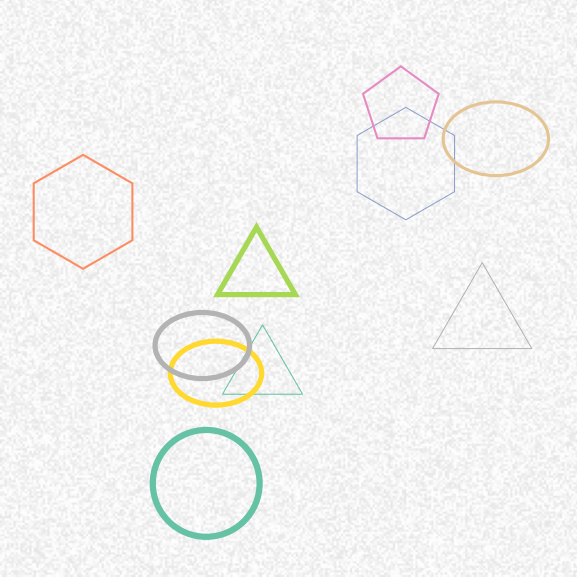[{"shape": "circle", "thickness": 3, "radius": 0.46, "center": [0.357, 0.162]}, {"shape": "triangle", "thickness": 0.5, "radius": 0.4, "center": [0.455, 0.357]}, {"shape": "hexagon", "thickness": 1, "radius": 0.49, "center": [0.144, 0.632]}, {"shape": "hexagon", "thickness": 0.5, "radius": 0.49, "center": [0.703, 0.716]}, {"shape": "pentagon", "thickness": 1, "radius": 0.34, "center": [0.694, 0.815]}, {"shape": "triangle", "thickness": 2.5, "radius": 0.39, "center": [0.444, 0.528]}, {"shape": "oval", "thickness": 2.5, "radius": 0.4, "center": [0.374, 0.353]}, {"shape": "oval", "thickness": 1.5, "radius": 0.46, "center": [0.859, 0.759]}, {"shape": "oval", "thickness": 2.5, "radius": 0.41, "center": [0.35, 0.401]}, {"shape": "triangle", "thickness": 0.5, "radius": 0.5, "center": [0.835, 0.445]}]